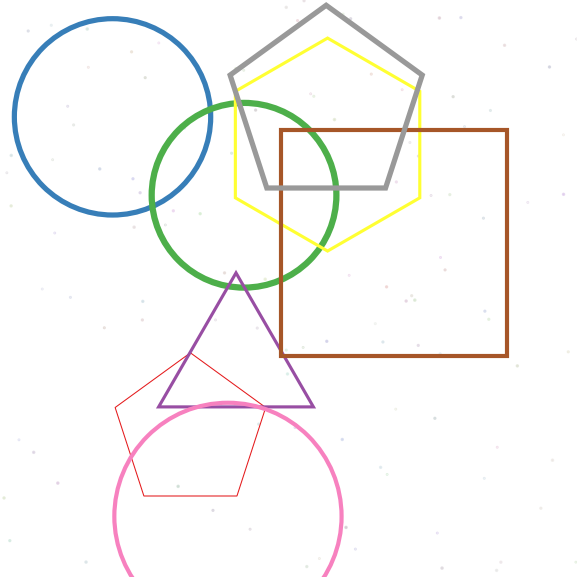[{"shape": "pentagon", "thickness": 0.5, "radius": 0.69, "center": [0.33, 0.251]}, {"shape": "circle", "thickness": 2.5, "radius": 0.85, "center": [0.195, 0.797]}, {"shape": "circle", "thickness": 3, "radius": 0.8, "center": [0.423, 0.661]}, {"shape": "triangle", "thickness": 1.5, "radius": 0.77, "center": [0.409, 0.372]}, {"shape": "hexagon", "thickness": 1.5, "radius": 0.92, "center": [0.567, 0.749]}, {"shape": "square", "thickness": 2, "radius": 0.98, "center": [0.682, 0.579]}, {"shape": "circle", "thickness": 2, "radius": 0.98, "center": [0.395, 0.105]}, {"shape": "pentagon", "thickness": 2.5, "radius": 0.87, "center": [0.565, 0.815]}]